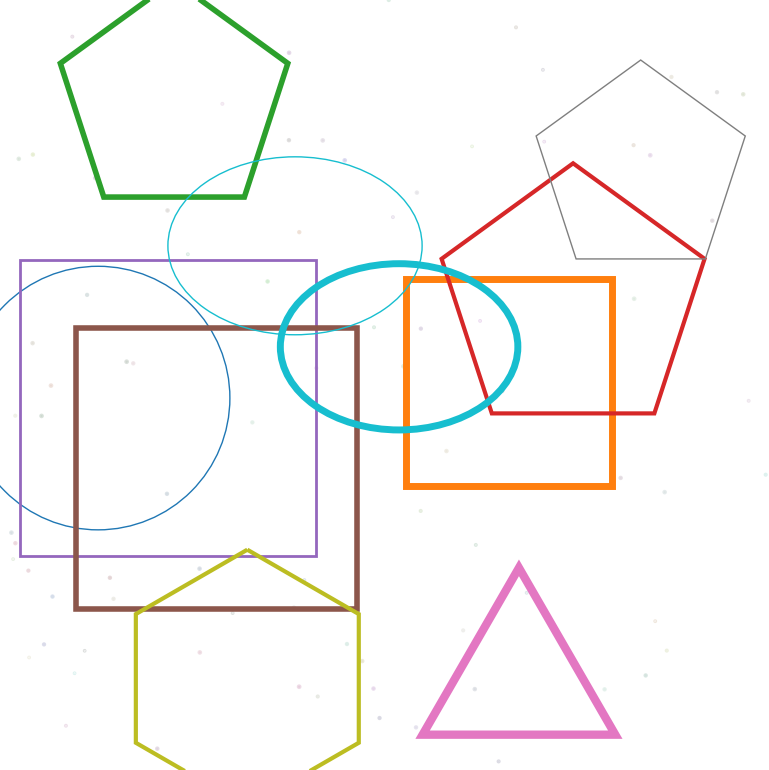[{"shape": "circle", "thickness": 0.5, "radius": 0.86, "center": [0.127, 0.483]}, {"shape": "square", "thickness": 2.5, "radius": 0.67, "center": [0.661, 0.503]}, {"shape": "pentagon", "thickness": 2, "radius": 0.78, "center": [0.226, 0.87]}, {"shape": "pentagon", "thickness": 1.5, "radius": 0.9, "center": [0.744, 0.608]}, {"shape": "square", "thickness": 1, "radius": 0.96, "center": [0.219, 0.47]}, {"shape": "square", "thickness": 2, "radius": 0.91, "center": [0.281, 0.391]}, {"shape": "triangle", "thickness": 3, "radius": 0.72, "center": [0.674, 0.118]}, {"shape": "pentagon", "thickness": 0.5, "radius": 0.71, "center": [0.832, 0.779]}, {"shape": "hexagon", "thickness": 1.5, "radius": 0.84, "center": [0.321, 0.119]}, {"shape": "oval", "thickness": 2.5, "radius": 0.77, "center": [0.518, 0.55]}, {"shape": "oval", "thickness": 0.5, "radius": 0.83, "center": [0.383, 0.681]}]